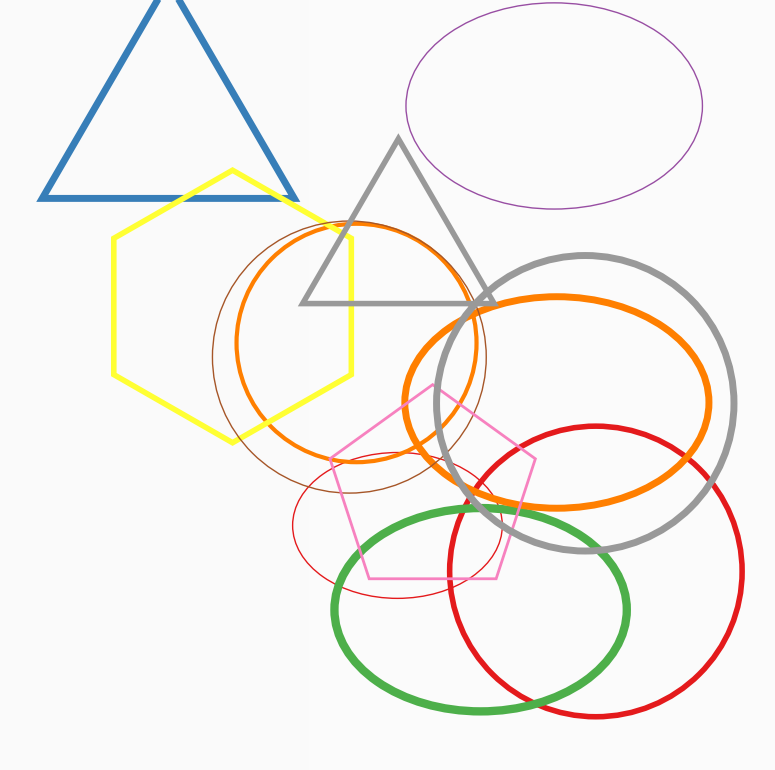[{"shape": "circle", "thickness": 2, "radius": 0.94, "center": [0.769, 0.258]}, {"shape": "oval", "thickness": 0.5, "radius": 0.68, "center": [0.513, 0.318]}, {"shape": "triangle", "thickness": 2.5, "radius": 0.94, "center": [0.217, 0.836]}, {"shape": "oval", "thickness": 3, "radius": 0.94, "center": [0.62, 0.208]}, {"shape": "oval", "thickness": 0.5, "radius": 0.96, "center": [0.715, 0.862]}, {"shape": "oval", "thickness": 2.5, "radius": 0.98, "center": [0.719, 0.477]}, {"shape": "circle", "thickness": 1.5, "radius": 0.77, "center": [0.46, 0.555]}, {"shape": "hexagon", "thickness": 2, "radius": 0.88, "center": [0.3, 0.602]}, {"shape": "circle", "thickness": 0.5, "radius": 0.88, "center": [0.451, 0.536]}, {"shape": "pentagon", "thickness": 1, "radius": 0.7, "center": [0.558, 0.361]}, {"shape": "triangle", "thickness": 2, "radius": 0.71, "center": [0.514, 0.677]}, {"shape": "circle", "thickness": 2.5, "radius": 0.96, "center": [0.755, 0.476]}]